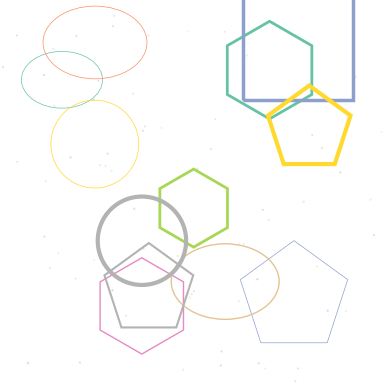[{"shape": "oval", "thickness": 0.5, "radius": 0.53, "center": [0.161, 0.793]}, {"shape": "hexagon", "thickness": 2, "radius": 0.63, "center": [0.7, 0.818]}, {"shape": "oval", "thickness": 0.5, "radius": 0.67, "center": [0.247, 0.89]}, {"shape": "square", "thickness": 2.5, "radius": 0.71, "center": [0.773, 0.882]}, {"shape": "pentagon", "thickness": 0.5, "radius": 0.73, "center": [0.764, 0.228]}, {"shape": "hexagon", "thickness": 1, "radius": 0.63, "center": [0.368, 0.205]}, {"shape": "hexagon", "thickness": 2, "radius": 0.51, "center": [0.503, 0.459]}, {"shape": "circle", "thickness": 0.5, "radius": 0.57, "center": [0.246, 0.626]}, {"shape": "pentagon", "thickness": 3, "radius": 0.56, "center": [0.803, 0.665]}, {"shape": "oval", "thickness": 1, "radius": 0.7, "center": [0.585, 0.269]}, {"shape": "circle", "thickness": 3, "radius": 0.57, "center": [0.369, 0.375]}, {"shape": "pentagon", "thickness": 1.5, "radius": 0.61, "center": [0.387, 0.248]}]